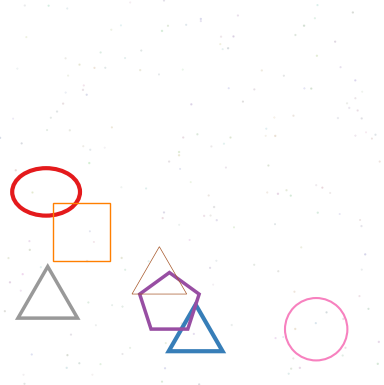[{"shape": "oval", "thickness": 3, "radius": 0.44, "center": [0.12, 0.502]}, {"shape": "triangle", "thickness": 3, "radius": 0.4, "center": [0.508, 0.128]}, {"shape": "pentagon", "thickness": 2.5, "radius": 0.41, "center": [0.44, 0.211]}, {"shape": "square", "thickness": 1, "radius": 0.37, "center": [0.211, 0.397]}, {"shape": "triangle", "thickness": 0.5, "radius": 0.41, "center": [0.414, 0.277]}, {"shape": "circle", "thickness": 1.5, "radius": 0.41, "center": [0.821, 0.145]}, {"shape": "triangle", "thickness": 2.5, "radius": 0.45, "center": [0.124, 0.218]}]